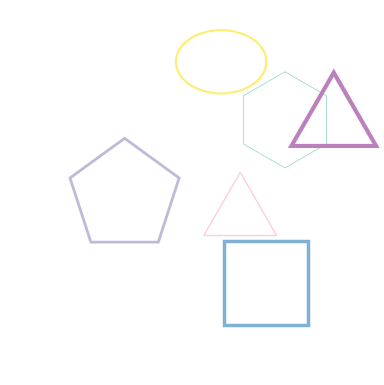[{"shape": "hexagon", "thickness": 0.5, "radius": 0.62, "center": [0.74, 0.689]}, {"shape": "pentagon", "thickness": 2, "radius": 0.75, "center": [0.324, 0.492]}, {"shape": "square", "thickness": 2.5, "radius": 0.54, "center": [0.691, 0.265]}, {"shape": "triangle", "thickness": 1, "radius": 0.55, "center": [0.624, 0.443]}, {"shape": "triangle", "thickness": 3, "radius": 0.63, "center": [0.867, 0.684]}, {"shape": "oval", "thickness": 1.5, "radius": 0.59, "center": [0.574, 0.84]}]